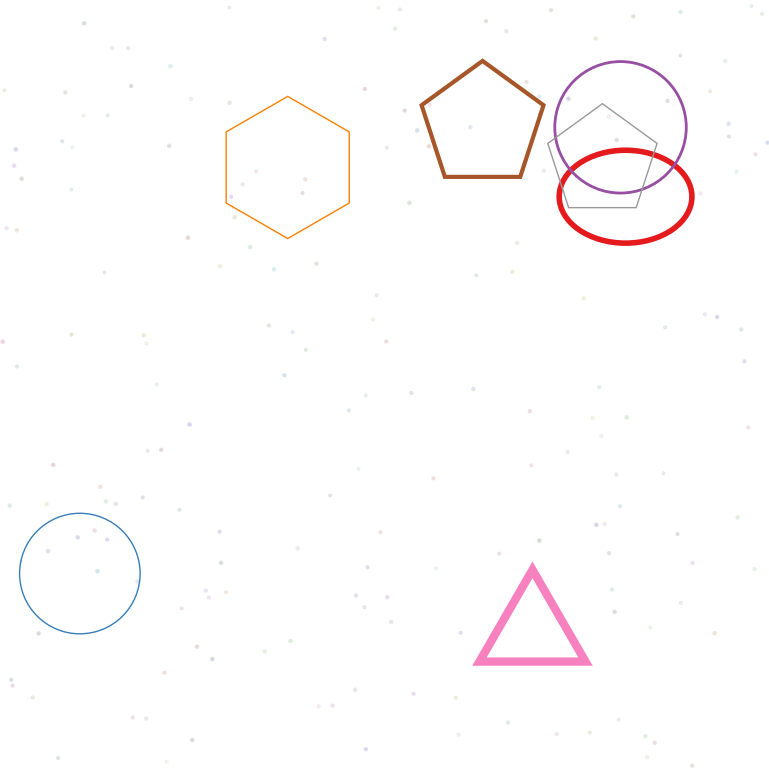[{"shape": "oval", "thickness": 2, "radius": 0.43, "center": [0.812, 0.745]}, {"shape": "circle", "thickness": 0.5, "radius": 0.39, "center": [0.104, 0.255]}, {"shape": "circle", "thickness": 1, "radius": 0.43, "center": [0.806, 0.835]}, {"shape": "hexagon", "thickness": 0.5, "radius": 0.46, "center": [0.374, 0.783]}, {"shape": "pentagon", "thickness": 1.5, "radius": 0.42, "center": [0.627, 0.838]}, {"shape": "triangle", "thickness": 3, "radius": 0.4, "center": [0.692, 0.181]}, {"shape": "pentagon", "thickness": 0.5, "radius": 0.37, "center": [0.782, 0.791]}]